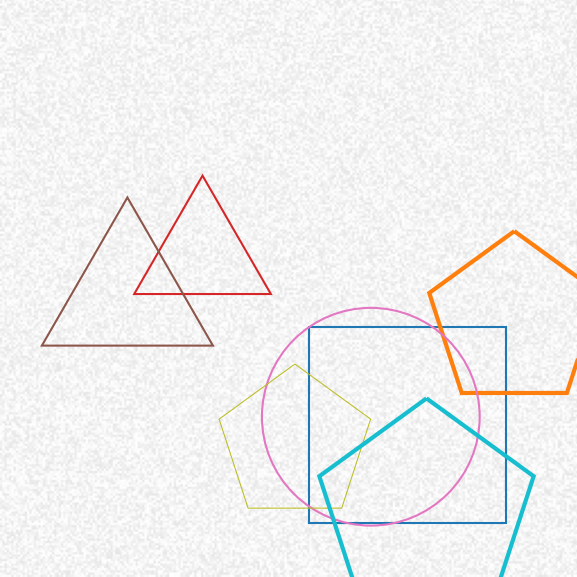[{"shape": "square", "thickness": 1, "radius": 0.85, "center": [0.706, 0.263]}, {"shape": "pentagon", "thickness": 2, "radius": 0.77, "center": [0.891, 0.444]}, {"shape": "triangle", "thickness": 1, "radius": 0.68, "center": [0.351, 0.558]}, {"shape": "triangle", "thickness": 1, "radius": 0.85, "center": [0.221, 0.486]}, {"shape": "circle", "thickness": 1, "radius": 0.94, "center": [0.642, 0.278]}, {"shape": "pentagon", "thickness": 0.5, "radius": 0.69, "center": [0.511, 0.231]}, {"shape": "pentagon", "thickness": 2, "radius": 0.98, "center": [0.739, 0.114]}]